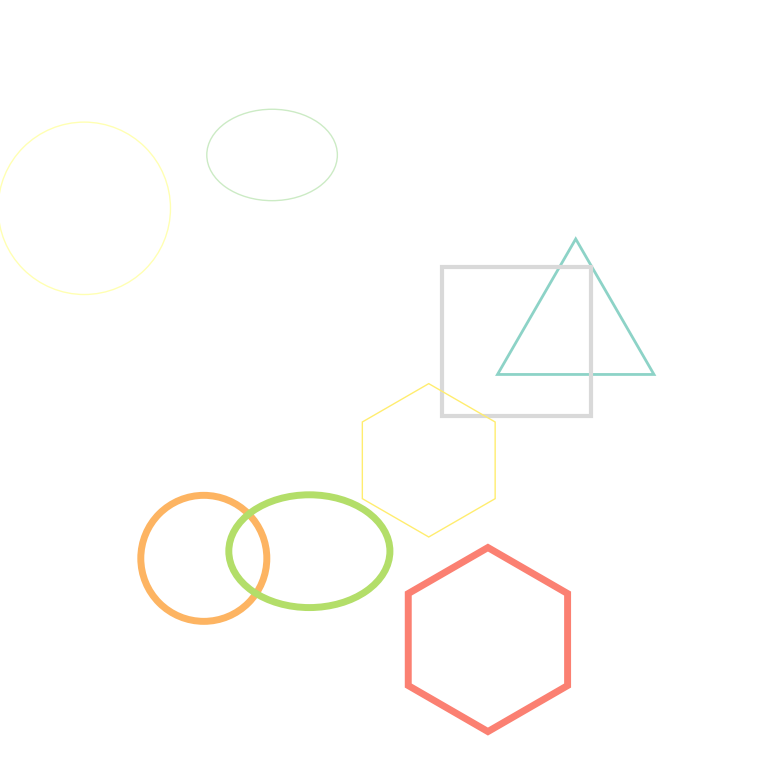[{"shape": "triangle", "thickness": 1, "radius": 0.59, "center": [0.748, 0.572]}, {"shape": "circle", "thickness": 0.5, "radius": 0.56, "center": [0.109, 0.729]}, {"shape": "hexagon", "thickness": 2.5, "radius": 0.6, "center": [0.634, 0.169]}, {"shape": "circle", "thickness": 2.5, "radius": 0.41, "center": [0.265, 0.275]}, {"shape": "oval", "thickness": 2.5, "radius": 0.52, "center": [0.402, 0.284]}, {"shape": "square", "thickness": 1.5, "radius": 0.48, "center": [0.67, 0.557]}, {"shape": "oval", "thickness": 0.5, "radius": 0.42, "center": [0.353, 0.799]}, {"shape": "hexagon", "thickness": 0.5, "radius": 0.5, "center": [0.557, 0.402]}]